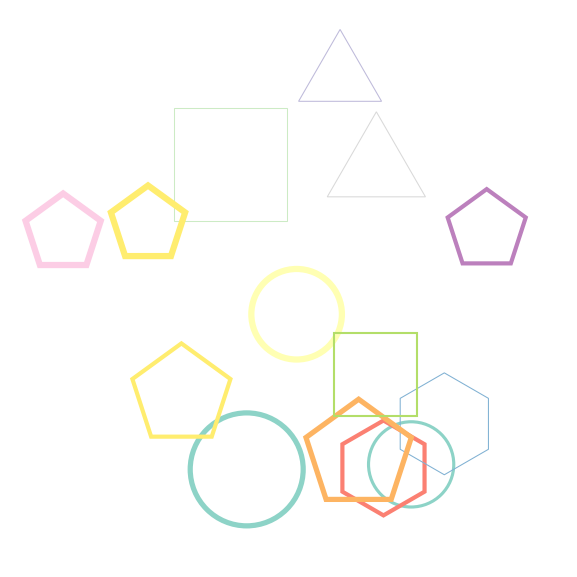[{"shape": "circle", "thickness": 2.5, "radius": 0.49, "center": [0.427, 0.186]}, {"shape": "circle", "thickness": 1.5, "radius": 0.37, "center": [0.712, 0.195]}, {"shape": "circle", "thickness": 3, "radius": 0.39, "center": [0.514, 0.455]}, {"shape": "triangle", "thickness": 0.5, "radius": 0.41, "center": [0.589, 0.865]}, {"shape": "hexagon", "thickness": 2, "radius": 0.41, "center": [0.664, 0.189]}, {"shape": "hexagon", "thickness": 0.5, "radius": 0.44, "center": [0.769, 0.265]}, {"shape": "pentagon", "thickness": 2.5, "radius": 0.48, "center": [0.621, 0.212]}, {"shape": "square", "thickness": 1, "radius": 0.36, "center": [0.651, 0.35]}, {"shape": "pentagon", "thickness": 3, "radius": 0.34, "center": [0.109, 0.596]}, {"shape": "triangle", "thickness": 0.5, "radius": 0.49, "center": [0.652, 0.707]}, {"shape": "pentagon", "thickness": 2, "radius": 0.36, "center": [0.843, 0.601]}, {"shape": "square", "thickness": 0.5, "radius": 0.49, "center": [0.399, 0.714]}, {"shape": "pentagon", "thickness": 3, "radius": 0.34, "center": [0.256, 0.61]}, {"shape": "pentagon", "thickness": 2, "radius": 0.45, "center": [0.314, 0.315]}]